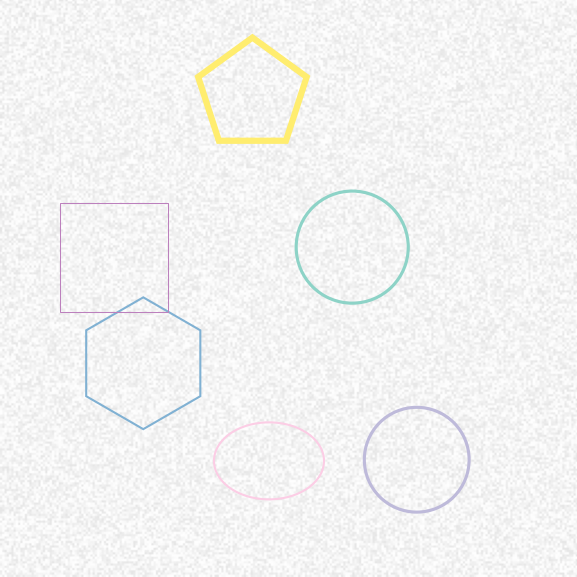[{"shape": "circle", "thickness": 1.5, "radius": 0.49, "center": [0.61, 0.571]}, {"shape": "circle", "thickness": 1.5, "radius": 0.45, "center": [0.722, 0.203]}, {"shape": "hexagon", "thickness": 1, "radius": 0.57, "center": [0.248, 0.37]}, {"shape": "oval", "thickness": 1, "radius": 0.48, "center": [0.466, 0.201]}, {"shape": "square", "thickness": 0.5, "radius": 0.47, "center": [0.197, 0.554]}, {"shape": "pentagon", "thickness": 3, "radius": 0.49, "center": [0.437, 0.835]}]